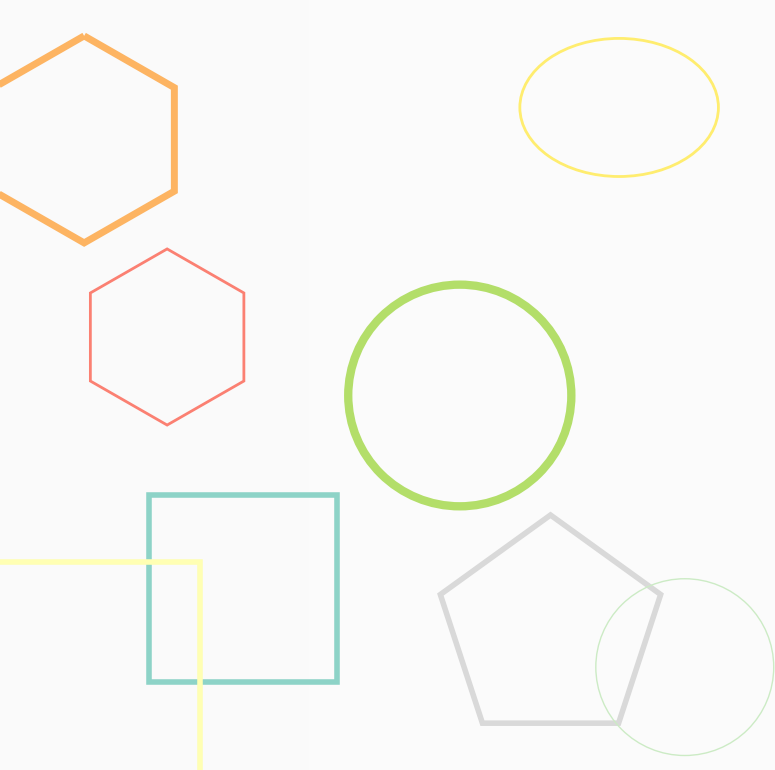[{"shape": "square", "thickness": 2, "radius": 0.61, "center": [0.314, 0.235]}, {"shape": "square", "thickness": 2, "radius": 0.68, "center": [0.122, 0.134]}, {"shape": "hexagon", "thickness": 1, "radius": 0.57, "center": [0.216, 0.562]}, {"shape": "hexagon", "thickness": 2.5, "radius": 0.67, "center": [0.109, 0.819]}, {"shape": "circle", "thickness": 3, "radius": 0.72, "center": [0.593, 0.486]}, {"shape": "pentagon", "thickness": 2, "radius": 0.75, "center": [0.71, 0.182]}, {"shape": "circle", "thickness": 0.5, "radius": 0.57, "center": [0.884, 0.134]}, {"shape": "oval", "thickness": 1, "radius": 0.64, "center": [0.799, 0.86]}]